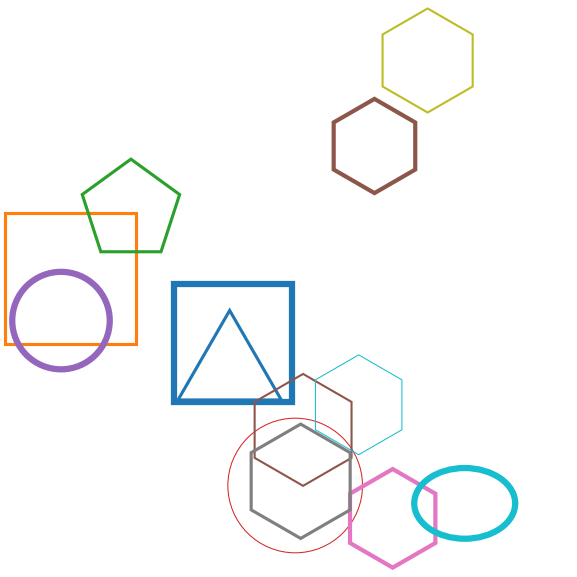[{"shape": "triangle", "thickness": 1.5, "radius": 0.52, "center": [0.398, 0.358]}, {"shape": "square", "thickness": 3, "radius": 0.51, "center": [0.404, 0.406]}, {"shape": "square", "thickness": 1.5, "radius": 0.57, "center": [0.122, 0.516]}, {"shape": "pentagon", "thickness": 1.5, "radius": 0.44, "center": [0.227, 0.635]}, {"shape": "circle", "thickness": 0.5, "radius": 0.58, "center": [0.511, 0.158]}, {"shape": "circle", "thickness": 3, "radius": 0.42, "center": [0.106, 0.444]}, {"shape": "hexagon", "thickness": 2, "radius": 0.41, "center": [0.648, 0.746]}, {"shape": "hexagon", "thickness": 1, "radius": 0.48, "center": [0.525, 0.255]}, {"shape": "hexagon", "thickness": 2, "radius": 0.43, "center": [0.68, 0.102]}, {"shape": "hexagon", "thickness": 1.5, "radius": 0.49, "center": [0.521, 0.166]}, {"shape": "hexagon", "thickness": 1, "radius": 0.45, "center": [0.74, 0.894]}, {"shape": "hexagon", "thickness": 0.5, "radius": 0.43, "center": [0.621, 0.298]}, {"shape": "oval", "thickness": 3, "radius": 0.44, "center": [0.805, 0.127]}]